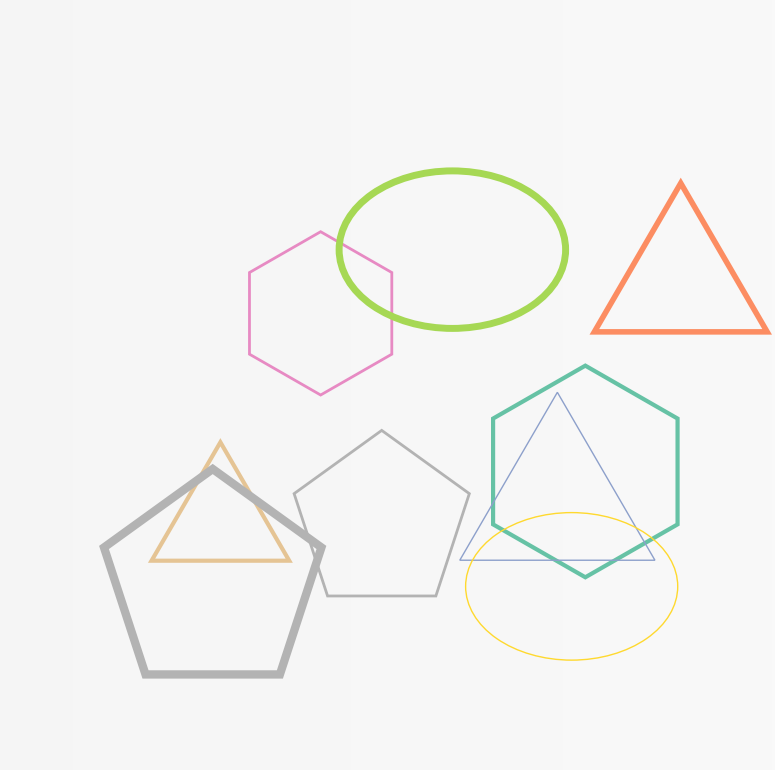[{"shape": "hexagon", "thickness": 1.5, "radius": 0.69, "center": [0.755, 0.388]}, {"shape": "triangle", "thickness": 2, "radius": 0.64, "center": [0.878, 0.633]}, {"shape": "triangle", "thickness": 0.5, "radius": 0.73, "center": [0.719, 0.345]}, {"shape": "hexagon", "thickness": 1, "radius": 0.53, "center": [0.414, 0.593]}, {"shape": "oval", "thickness": 2.5, "radius": 0.73, "center": [0.584, 0.676]}, {"shape": "oval", "thickness": 0.5, "radius": 0.68, "center": [0.738, 0.238]}, {"shape": "triangle", "thickness": 1.5, "radius": 0.51, "center": [0.284, 0.323]}, {"shape": "pentagon", "thickness": 1, "radius": 0.59, "center": [0.493, 0.322]}, {"shape": "pentagon", "thickness": 3, "radius": 0.74, "center": [0.274, 0.243]}]